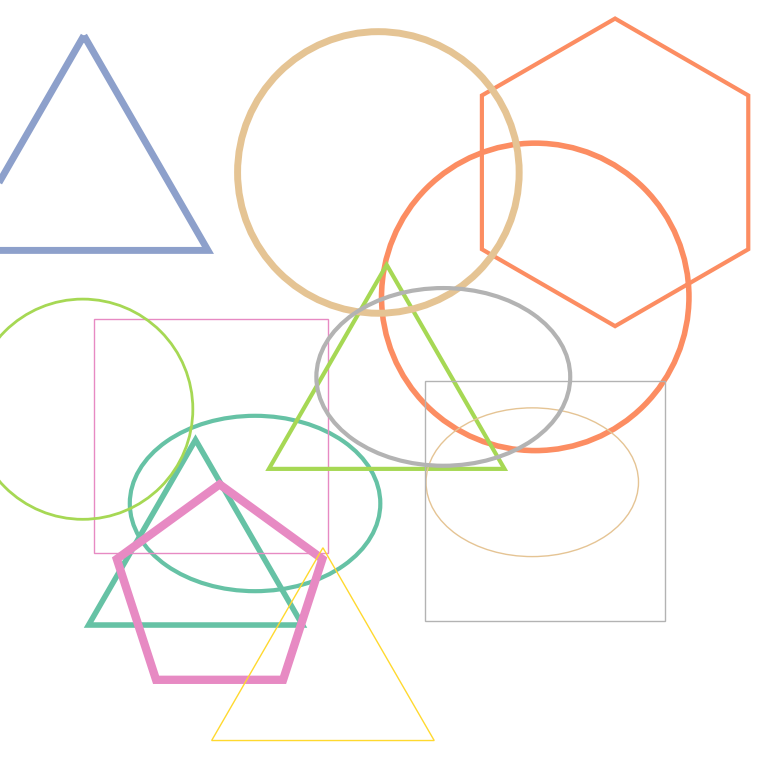[{"shape": "triangle", "thickness": 2, "radius": 0.8, "center": [0.254, 0.268]}, {"shape": "oval", "thickness": 1.5, "radius": 0.81, "center": [0.331, 0.346]}, {"shape": "circle", "thickness": 2, "radius": 1.0, "center": [0.695, 0.614]}, {"shape": "hexagon", "thickness": 1.5, "radius": 1.0, "center": [0.799, 0.776]}, {"shape": "triangle", "thickness": 2.5, "radius": 0.93, "center": [0.109, 0.768]}, {"shape": "pentagon", "thickness": 3, "radius": 0.7, "center": [0.285, 0.231]}, {"shape": "square", "thickness": 0.5, "radius": 0.76, "center": [0.274, 0.433]}, {"shape": "triangle", "thickness": 1.5, "radius": 0.88, "center": [0.502, 0.479]}, {"shape": "circle", "thickness": 1, "radius": 0.71, "center": [0.107, 0.469]}, {"shape": "triangle", "thickness": 0.5, "radius": 0.83, "center": [0.419, 0.122]}, {"shape": "oval", "thickness": 0.5, "radius": 0.69, "center": [0.691, 0.374]}, {"shape": "circle", "thickness": 2.5, "radius": 0.91, "center": [0.491, 0.776]}, {"shape": "oval", "thickness": 1.5, "radius": 0.82, "center": [0.576, 0.511]}, {"shape": "square", "thickness": 0.5, "radius": 0.78, "center": [0.708, 0.349]}]